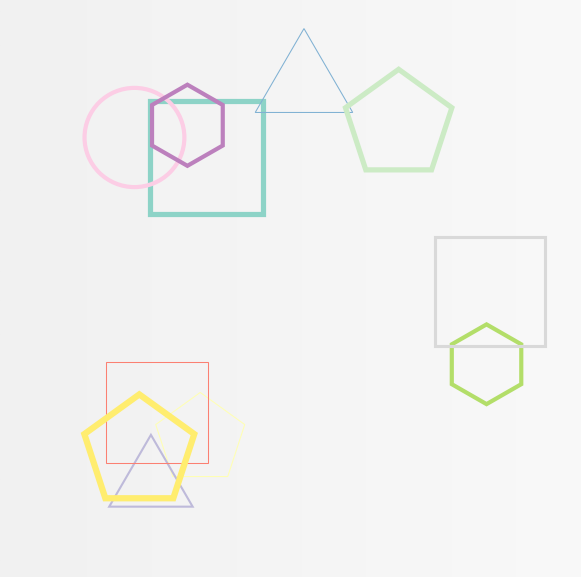[{"shape": "square", "thickness": 2.5, "radius": 0.49, "center": [0.355, 0.727]}, {"shape": "pentagon", "thickness": 0.5, "radius": 0.4, "center": [0.344, 0.239]}, {"shape": "triangle", "thickness": 1, "radius": 0.41, "center": [0.26, 0.163]}, {"shape": "square", "thickness": 0.5, "radius": 0.44, "center": [0.27, 0.285]}, {"shape": "triangle", "thickness": 0.5, "radius": 0.48, "center": [0.523, 0.853]}, {"shape": "hexagon", "thickness": 2, "radius": 0.35, "center": [0.837, 0.368]}, {"shape": "circle", "thickness": 2, "radius": 0.43, "center": [0.231, 0.761]}, {"shape": "square", "thickness": 1.5, "radius": 0.47, "center": [0.843, 0.494]}, {"shape": "hexagon", "thickness": 2, "radius": 0.35, "center": [0.322, 0.782]}, {"shape": "pentagon", "thickness": 2.5, "radius": 0.48, "center": [0.686, 0.783]}, {"shape": "pentagon", "thickness": 3, "radius": 0.5, "center": [0.24, 0.217]}]